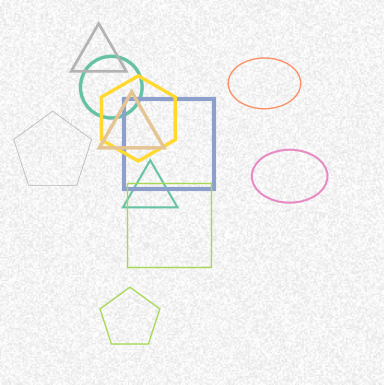[{"shape": "triangle", "thickness": 1.5, "radius": 0.41, "center": [0.39, 0.502]}, {"shape": "circle", "thickness": 2.5, "radius": 0.4, "center": [0.289, 0.774]}, {"shape": "oval", "thickness": 1, "radius": 0.47, "center": [0.687, 0.783]}, {"shape": "square", "thickness": 3, "radius": 0.58, "center": [0.438, 0.625]}, {"shape": "oval", "thickness": 1.5, "radius": 0.49, "center": [0.752, 0.542]}, {"shape": "pentagon", "thickness": 1, "radius": 0.41, "center": [0.337, 0.172]}, {"shape": "square", "thickness": 1, "radius": 0.55, "center": [0.44, 0.415]}, {"shape": "hexagon", "thickness": 2.5, "radius": 0.55, "center": [0.359, 0.692]}, {"shape": "triangle", "thickness": 2.5, "radius": 0.49, "center": [0.342, 0.665]}, {"shape": "pentagon", "thickness": 0.5, "radius": 0.53, "center": [0.137, 0.605]}, {"shape": "triangle", "thickness": 2, "radius": 0.41, "center": [0.256, 0.856]}]